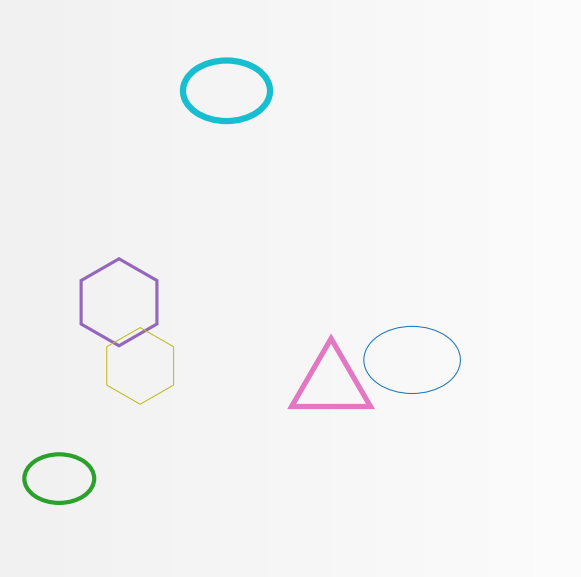[{"shape": "oval", "thickness": 0.5, "radius": 0.42, "center": [0.709, 0.376]}, {"shape": "oval", "thickness": 2, "radius": 0.3, "center": [0.102, 0.17]}, {"shape": "hexagon", "thickness": 1.5, "radius": 0.38, "center": [0.205, 0.476]}, {"shape": "triangle", "thickness": 2.5, "radius": 0.39, "center": [0.57, 0.334]}, {"shape": "hexagon", "thickness": 0.5, "radius": 0.33, "center": [0.241, 0.366]}, {"shape": "oval", "thickness": 3, "radius": 0.37, "center": [0.39, 0.842]}]